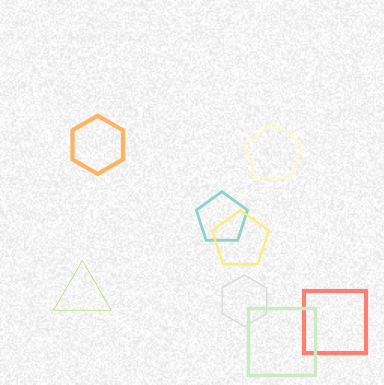[{"shape": "pentagon", "thickness": 2, "radius": 0.35, "center": [0.576, 0.432]}, {"shape": "pentagon", "thickness": 1, "radius": 0.39, "center": [0.71, 0.601]}, {"shape": "square", "thickness": 3, "radius": 0.41, "center": [0.87, 0.163]}, {"shape": "hexagon", "thickness": 3, "radius": 0.38, "center": [0.254, 0.624]}, {"shape": "triangle", "thickness": 0.5, "radius": 0.43, "center": [0.214, 0.237]}, {"shape": "hexagon", "thickness": 1, "radius": 0.33, "center": [0.635, 0.219]}, {"shape": "square", "thickness": 2.5, "radius": 0.44, "center": [0.731, 0.113]}, {"shape": "pentagon", "thickness": 1.5, "radius": 0.39, "center": [0.625, 0.377]}]